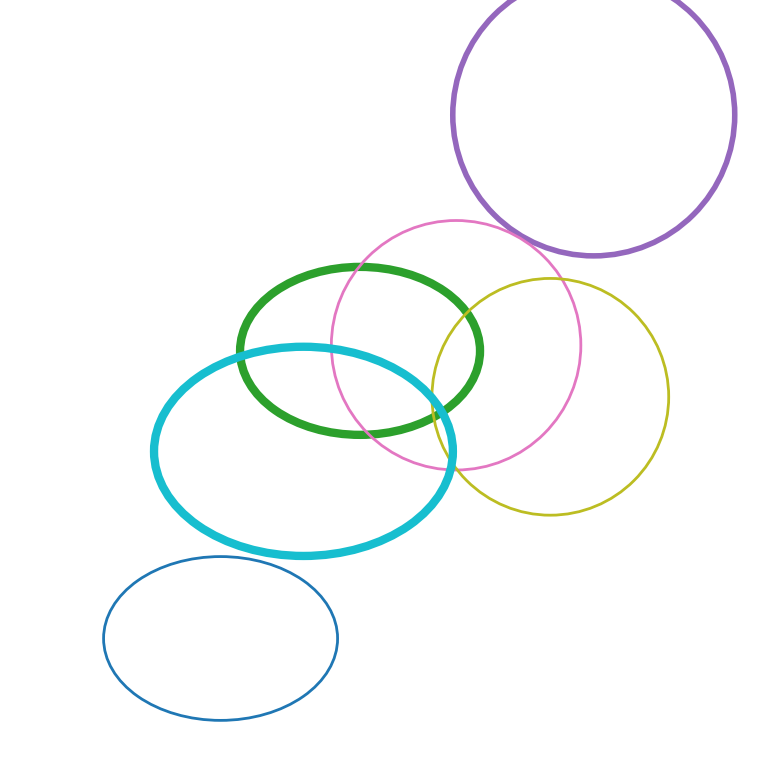[{"shape": "oval", "thickness": 1, "radius": 0.76, "center": [0.286, 0.171]}, {"shape": "oval", "thickness": 3, "radius": 0.78, "center": [0.468, 0.544]}, {"shape": "circle", "thickness": 2, "radius": 0.92, "center": [0.771, 0.851]}, {"shape": "circle", "thickness": 1, "radius": 0.81, "center": [0.592, 0.552]}, {"shape": "circle", "thickness": 1, "radius": 0.77, "center": [0.715, 0.485]}, {"shape": "oval", "thickness": 3, "radius": 0.97, "center": [0.394, 0.414]}]